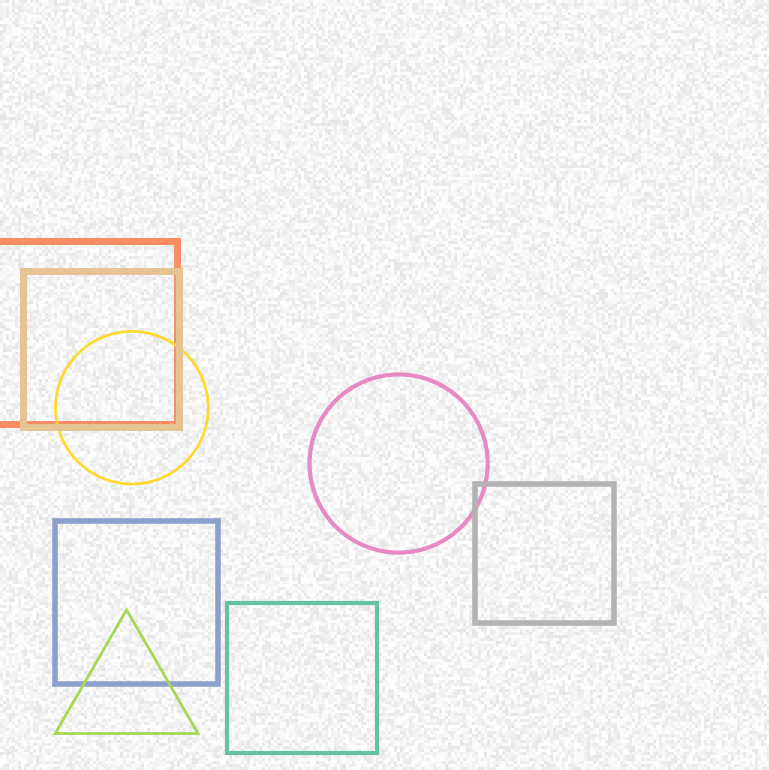[{"shape": "square", "thickness": 1.5, "radius": 0.49, "center": [0.393, 0.12]}, {"shape": "square", "thickness": 2.5, "radius": 0.6, "center": [0.111, 0.568]}, {"shape": "square", "thickness": 2, "radius": 0.53, "center": [0.177, 0.218]}, {"shape": "circle", "thickness": 1.5, "radius": 0.58, "center": [0.518, 0.398]}, {"shape": "triangle", "thickness": 1, "radius": 0.54, "center": [0.164, 0.101]}, {"shape": "circle", "thickness": 1, "radius": 0.5, "center": [0.171, 0.471]}, {"shape": "square", "thickness": 2.5, "radius": 0.51, "center": [0.131, 0.547]}, {"shape": "square", "thickness": 2, "radius": 0.45, "center": [0.708, 0.281]}]